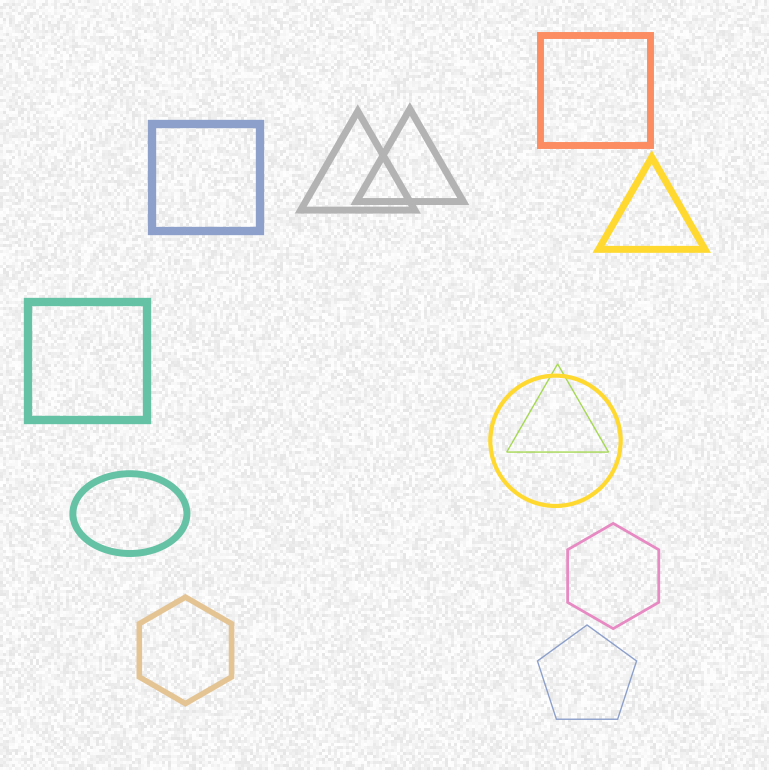[{"shape": "square", "thickness": 3, "radius": 0.38, "center": [0.113, 0.531]}, {"shape": "oval", "thickness": 2.5, "radius": 0.37, "center": [0.169, 0.333]}, {"shape": "square", "thickness": 2.5, "radius": 0.36, "center": [0.773, 0.882]}, {"shape": "pentagon", "thickness": 0.5, "radius": 0.34, "center": [0.762, 0.121]}, {"shape": "square", "thickness": 3, "radius": 0.35, "center": [0.267, 0.77]}, {"shape": "hexagon", "thickness": 1, "radius": 0.34, "center": [0.796, 0.252]}, {"shape": "triangle", "thickness": 0.5, "radius": 0.38, "center": [0.724, 0.451]}, {"shape": "circle", "thickness": 1.5, "radius": 0.42, "center": [0.721, 0.428]}, {"shape": "triangle", "thickness": 2.5, "radius": 0.4, "center": [0.846, 0.716]}, {"shape": "hexagon", "thickness": 2, "radius": 0.35, "center": [0.241, 0.155]}, {"shape": "triangle", "thickness": 2.5, "radius": 0.43, "center": [0.465, 0.77]}, {"shape": "triangle", "thickness": 2.5, "radius": 0.4, "center": [0.532, 0.778]}]